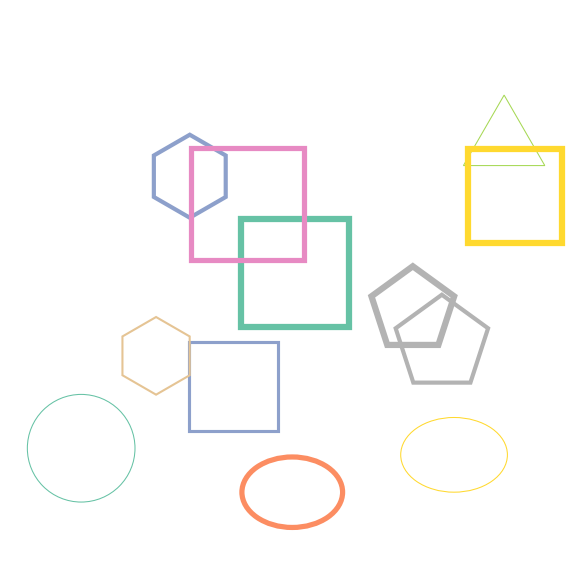[{"shape": "square", "thickness": 3, "radius": 0.47, "center": [0.511, 0.527]}, {"shape": "circle", "thickness": 0.5, "radius": 0.47, "center": [0.141, 0.223]}, {"shape": "oval", "thickness": 2.5, "radius": 0.44, "center": [0.506, 0.147]}, {"shape": "square", "thickness": 1.5, "radius": 0.39, "center": [0.404, 0.33]}, {"shape": "hexagon", "thickness": 2, "radius": 0.36, "center": [0.329, 0.694]}, {"shape": "square", "thickness": 2.5, "radius": 0.49, "center": [0.429, 0.646]}, {"shape": "triangle", "thickness": 0.5, "radius": 0.41, "center": [0.873, 0.753]}, {"shape": "oval", "thickness": 0.5, "radius": 0.46, "center": [0.786, 0.212]}, {"shape": "square", "thickness": 3, "radius": 0.41, "center": [0.892, 0.659]}, {"shape": "hexagon", "thickness": 1, "radius": 0.34, "center": [0.27, 0.383]}, {"shape": "pentagon", "thickness": 2, "radius": 0.42, "center": [0.765, 0.405]}, {"shape": "pentagon", "thickness": 3, "radius": 0.38, "center": [0.715, 0.463]}]